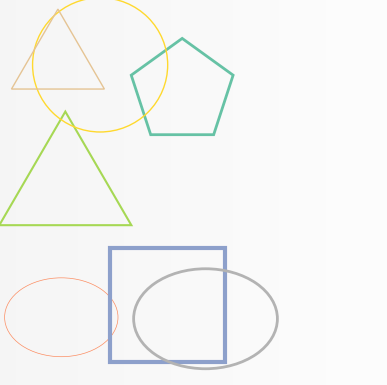[{"shape": "pentagon", "thickness": 2, "radius": 0.69, "center": [0.47, 0.762]}, {"shape": "oval", "thickness": 0.5, "radius": 0.73, "center": [0.158, 0.176]}, {"shape": "square", "thickness": 3, "radius": 0.74, "center": [0.432, 0.207]}, {"shape": "triangle", "thickness": 1.5, "radius": 0.98, "center": [0.169, 0.513]}, {"shape": "circle", "thickness": 1, "radius": 0.87, "center": [0.258, 0.832]}, {"shape": "triangle", "thickness": 1, "radius": 0.69, "center": [0.15, 0.838]}, {"shape": "oval", "thickness": 2, "radius": 0.93, "center": [0.53, 0.172]}]